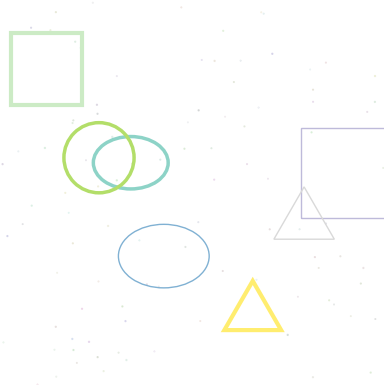[{"shape": "oval", "thickness": 2.5, "radius": 0.49, "center": [0.34, 0.577]}, {"shape": "square", "thickness": 1, "radius": 0.59, "center": [0.899, 0.551]}, {"shape": "oval", "thickness": 1, "radius": 0.59, "center": [0.425, 0.335]}, {"shape": "circle", "thickness": 2.5, "radius": 0.46, "center": [0.257, 0.59]}, {"shape": "triangle", "thickness": 1, "radius": 0.45, "center": [0.79, 0.424]}, {"shape": "square", "thickness": 3, "radius": 0.46, "center": [0.121, 0.821]}, {"shape": "triangle", "thickness": 3, "radius": 0.43, "center": [0.656, 0.185]}]